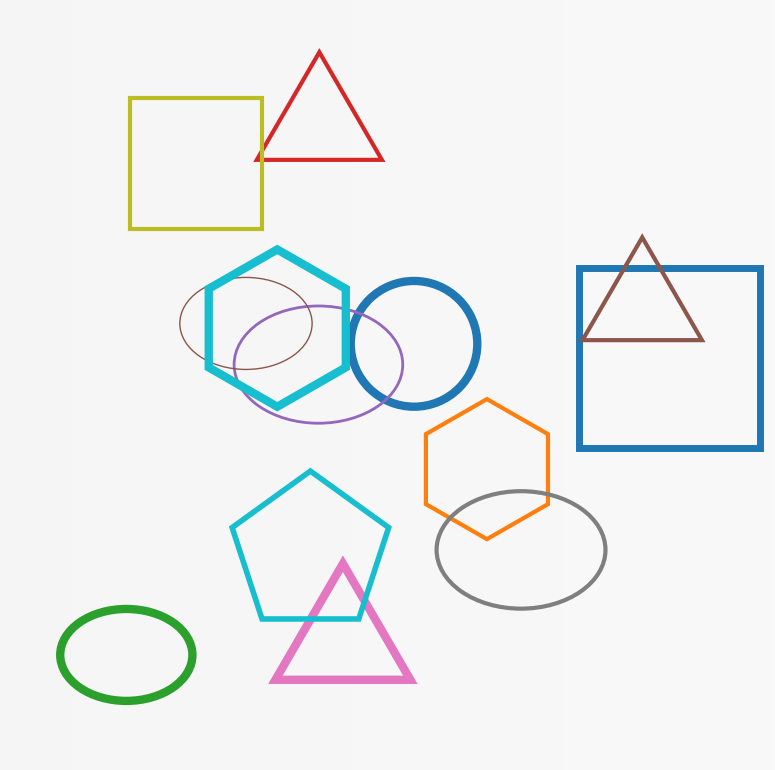[{"shape": "circle", "thickness": 3, "radius": 0.41, "center": [0.534, 0.553]}, {"shape": "square", "thickness": 2.5, "radius": 0.58, "center": [0.864, 0.535]}, {"shape": "hexagon", "thickness": 1.5, "radius": 0.45, "center": [0.628, 0.391]}, {"shape": "oval", "thickness": 3, "radius": 0.43, "center": [0.163, 0.149]}, {"shape": "triangle", "thickness": 1.5, "radius": 0.47, "center": [0.412, 0.839]}, {"shape": "oval", "thickness": 1, "radius": 0.54, "center": [0.411, 0.526]}, {"shape": "triangle", "thickness": 1.5, "radius": 0.44, "center": [0.829, 0.603]}, {"shape": "oval", "thickness": 0.5, "radius": 0.43, "center": [0.317, 0.58]}, {"shape": "triangle", "thickness": 3, "radius": 0.5, "center": [0.442, 0.167]}, {"shape": "oval", "thickness": 1.5, "radius": 0.54, "center": [0.672, 0.286]}, {"shape": "square", "thickness": 1.5, "radius": 0.43, "center": [0.253, 0.788]}, {"shape": "pentagon", "thickness": 2, "radius": 0.53, "center": [0.401, 0.282]}, {"shape": "hexagon", "thickness": 3, "radius": 0.51, "center": [0.358, 0.574]}]